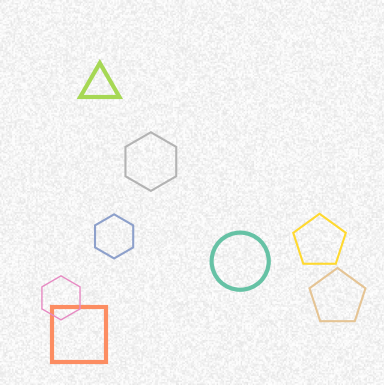[{"shape": "circle", "thickness": 3, "radius": 0.37, "center": [0.624, 0.322]}, {"shape": "square", "thickness": 3, "radius": 0.35, "center": [0.205, 0.131]}, {"shape": "hexagon", "thickness": 1.5, "radius": 0.29, "center": [0.296, 0.386]}, {"shape": "hexagon", "thickness": 1, "radius": 0.29, "center": [0.158, 0.226]}, {"shape": "triangle", "thickness": 3, "radius": 0.29, "center": [0.259, 0.777]}, {"shape": "pentagon", "thickness": 1.5, "radius": 0.36, "center": [0.83, 0.373]}, {"shape": "pentagon", "thickness": 1.5, "radius": 0.38, "center": [0.877, 0.228]}, {"shape": "hexagon", "thickness": 1.5, "radius": 0.38, "center": [0.392, 0.58]}]